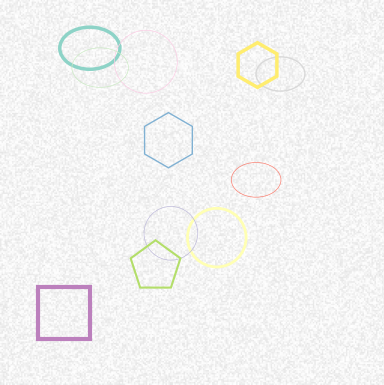[{"shape": "oval", "thickness": 2.5, "radius": 0.39, "center": [0.233, 0.875]}, {"shape": "circle", "thickness": 2, "radius": 0.38, "center": [0.563, 0.383]}, {"shape": "circle", "thickness": 0.5, "radius": 0.35, "center": [0.444, 0.394]}, {"shape": "oval", "thickness": 0.5, "radius": 0.32, "center": [0.665, 0.533]}, {"shape": "hexagon", "thickness": 1, "radius": 0.36, "center": [0.438, 0.636]}, {"shape": "pentagon", "thickness": 1.5, "radius": 0.34, "center": [0.404, 0.308]}, {"shape": "circle", "thickness": 0.5, "radius": 0.41, "center": [0.379, 0.84]}, {"shape": "oval", "thickness": 1, "radius": 0.32, "center": [0.728, 0.808]}, {"shape": "square", "thickness": 3, "radius": 0.34, "center": [0.167, 0.187]}, {"shape": "oval", "thickness": 0.5, "radius": 0.37, "center": [0.26, 0.824]}, {"shape": "hexagon", "thickness": 2.5, "radius": 0.29, "center": [0.669, 0.831]}]